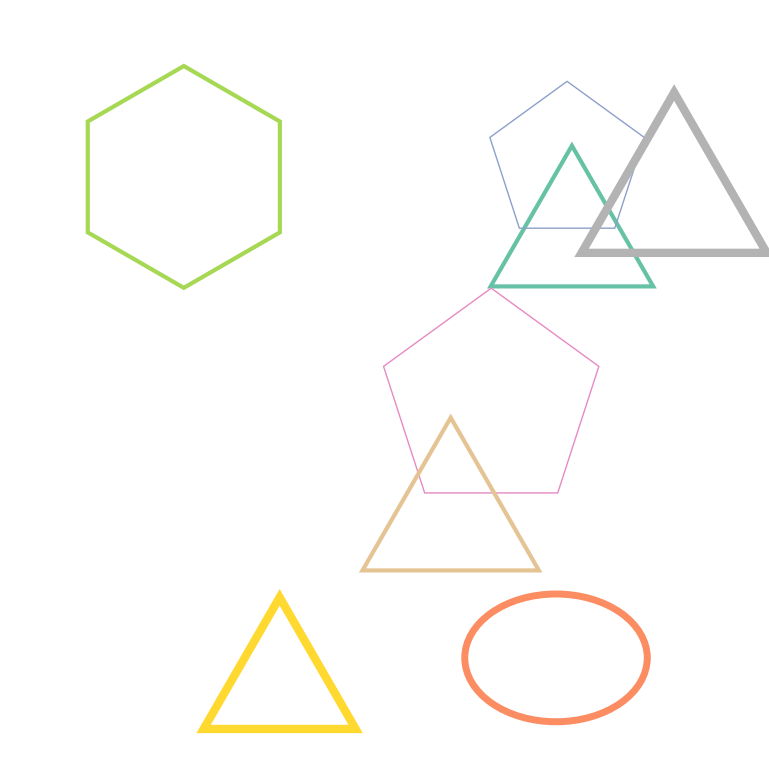[{"shape": "triangle", "thickness": 1.5, "radius": 0.61, "center": [0.743, 0.689]}, {"shape": "oval", "thickness": 2.5, "radius": 0.59, "center": [0.722, 0.146]}, {"shape": "pentagon", "thickness": 0.5, "radius": 0.53, "center": [0.736, 0.789]}, {"shape": "pentagon", "thickness": 0.5, "radius": 0.73, "center": [0.638, 0.479]}, {"shape": "hexagon", "thickness": 1.5, "radius": 0.72, "center": [0.239, 0.77]}, {"shape": "triangle", "thickness": 3, "radius": 0.57, "center": [0.363, 0.11]}, {"shape": "triangle", "thickness": 1.5, "radius": 0.66, "center": [0.585, 0.325]}, {"shape": "triangle", "thickness": 3, "radius": 0.69, "center": [0.876, 0.741]}]